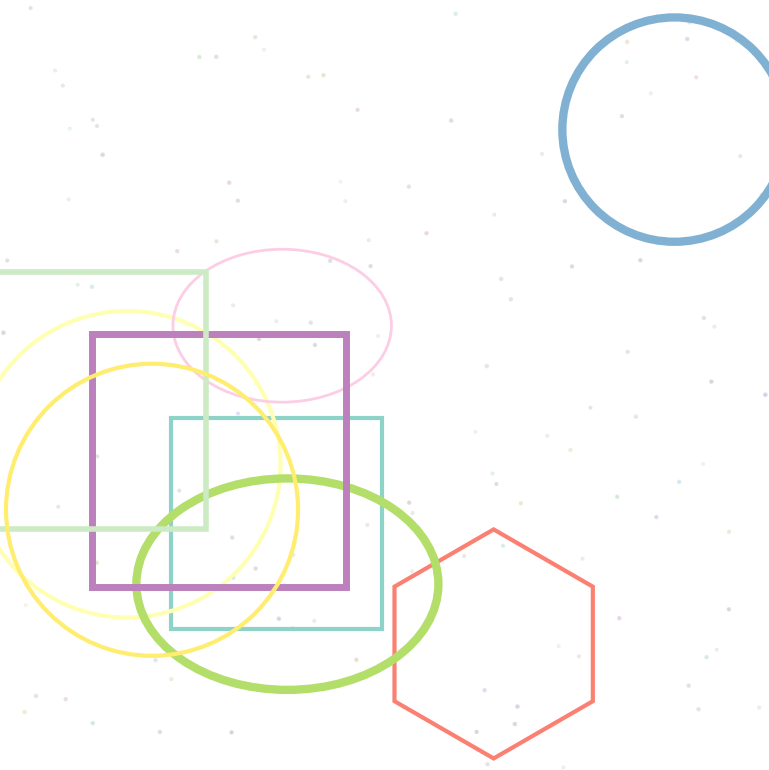[{"shape": "square", "thickness": 1.5, "radius": 0.69, "center": [0.359, 0.32]}, {"shape": "circle", "thickness": 1.5, "radius": 1.0, "center": [0.165, 0.397]}, {"shape": "hexagon", "thickness": 1.5, "radius": 0.74, "center": [0.641, 0.164]}, {"shape": "circle", "thickness": 3, "radius": 0.73, "center": [0.876, 0.832]}, {"shape": "oval", "thickness": 3, "radius": 0.98, "center": [0.373, 0.241]}, {"shape": "oval", "thickness": 1, "radius": 0.71, "center": [0.366, 0.577]}, {"shape": "square", "thickness": 2.5, "radius": 0.82, "center": [0.284, 0.402]}, {"shape": "square", "thickness": 2, "radius": 0.83, "center": [0.101, 0.479]}, {"shape": "circle", "thickness": 1.5, "radius": 0.95, "center": [0.197, 0.338]}]